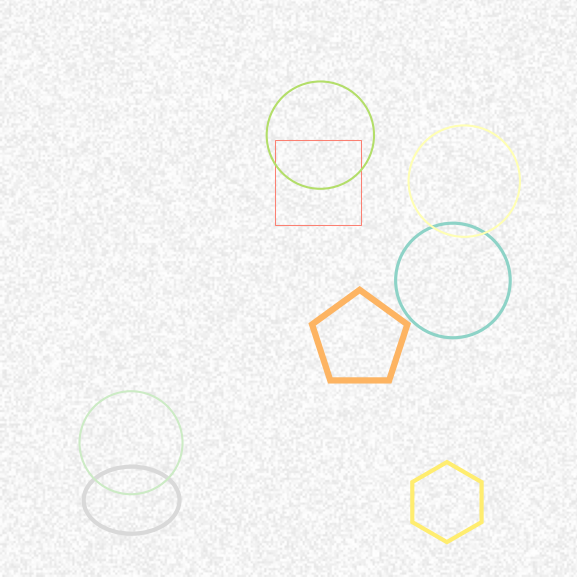[{"shape": "circle", "thickness": 1.5, "radius": 0.5, "center": [0.784, 0.513]}, {"shape": "circle", "thickness": 1, "radius": 0.48, "center": [0.804, 0.685]}, {"shape": "square", "thickness": 0.5, "radius": 0.37, "center": [0.551, 0.683]}, {"shape": "pentagon", "thickness": 3, "radius": 0.43, "center": [0.623, 0.411]}, {"shape": "circle", "thickness": 1, "radius": 0.46, "center": [0.555, 0.765]}, {"shape": "oval", "thickness": 2, "radius": 0.41, "center": [0.228, 0.133]}, {"shape": "circle", "thickness": 1, "radius": 0.45, "center": [0.227, 0.232]}, {"shape": "hexagon", "thickness": 2, "radius": 0.35, "center": [0.774, 0.13]}]